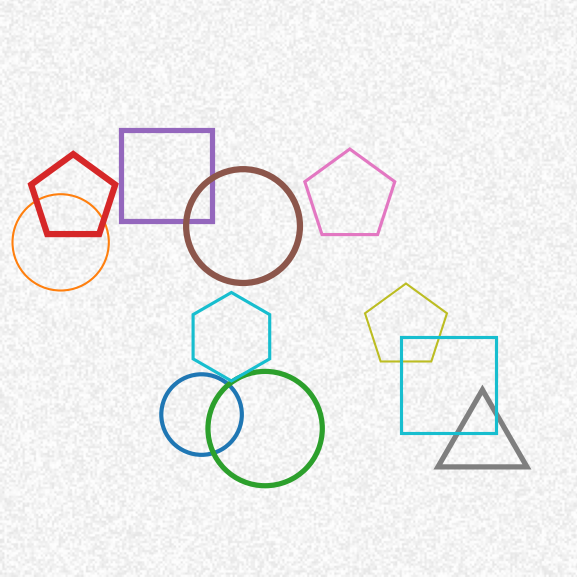[{"shape": "circle", "thickness": 2, "radius": 0.35, "center": [0.349, 0.281]}, {"shape": "circle", "thickness": 1, "radius": 0.42, "center": [0.105, 0.579]}, {"shape": "circle", "thickness": 2.5, "radius": 0.49, "center": [0.459, 0.257]}, {"shape": "pentagon", "thickness": 3, "radius": 0.38, "center": [0.127, 0.656]}, {"shape": "square", "thickness": 2.5, "radius": 0.4, "center": [0.289, 0.695]}, {"shape": "circle", "thickness": 3, "radius": 0.49, "center": [0.421, 0.608]}, {"shape": "pentagon", "thickness": 1.5, "radius": 0.41, "center": [0.606, 0.659]}, {"shape": "triangle", "thickness": 2.5, "radius": 0.44, "center": [0.835, 0.235]}, {"shape": "pentagon", "thickness": 1, "radius": 0.37, "center": [0.703, 0.434]}, {"shape": "hexagon", "thickness": 1.5, "radius": 0.38, "center": [0.401, 0.416]}, {"shape": "square", "thickness": 1.5, "radius": 0.41, "center": [0.777, 0.333]}]